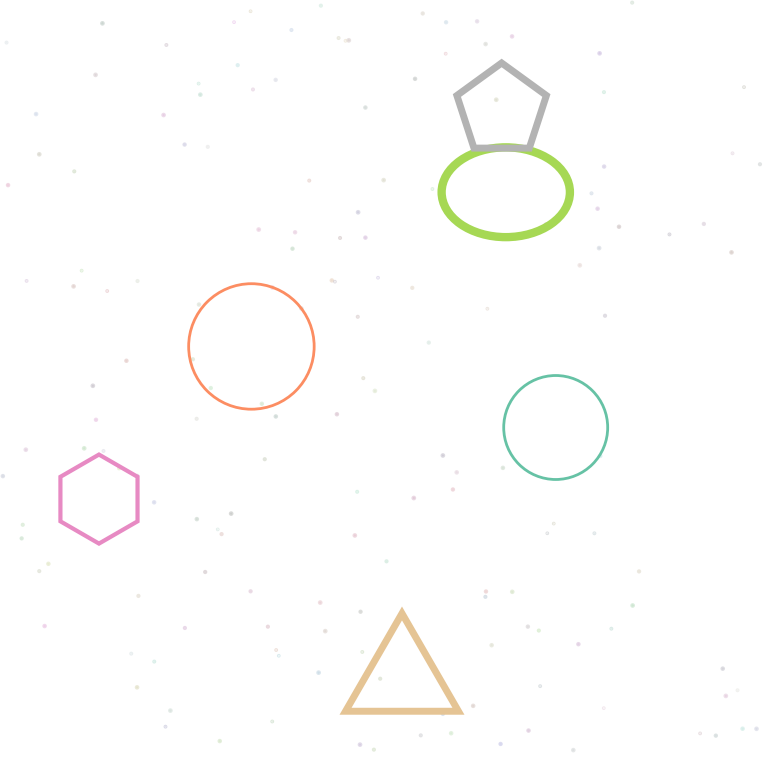[{"shape": "circle", "thickness": 1, "radius": 0.34, "center": [0.722, 0.445]}, {"shape": "circle", "thickness": 1, "radius": 0.41, "center": [0.327, 0.55]}, {"shape": "hexagon", "thickness": 1.5, "radius": 0.29, "center": [0.129, 0.352]}, {"shape": "oval", "thickness": 3, "radius": 0.42, "center": [0.657, 0.75]}, {"shape": "triangle", "thickness": 2.5, "radius": 0.42, "center": [0.522, 0.119]}, {"shape": "pentagon", "thickness": 2.5, "radius": 0.31, "center": [0.651, 0.857]}]